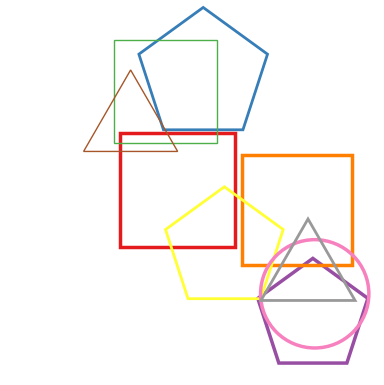[{"shape": "square", "thickness": 2.5, "radius": 0.75, "center": [0.46, 0.506]}, {"shape": "pentagon", "thickness": 2, "radius": 0.88, "center": [0.528, 0.805]}, {"shape": "square", "thickness": 1, "radius": 0.67, "center": [0.43, 0.763]}, {"shape": "pentagon", "thickness": 2.5, "radius": 0.75, "center": [0.813, 0.179]}, {"shape": "square", "thickness": 2.5, "radius": 0.71, "center": [0.772, 0.454]}, {"shape": "pentagon", "thickness": 2, "radius": 0.8, "center": [0.583, 0.354]}, {"shape": "triangle", "thickness": 1, "radius": 0.71, "center": [0.339, 0.677]}, {"shape": "circle", "thickness": 2.5, "radius": 0.7, "center": [0.817, 0.237]}, {"shape": "triangle", "thickness": 2, "radius": 0.71, "center": [0.8, 0.29]}]